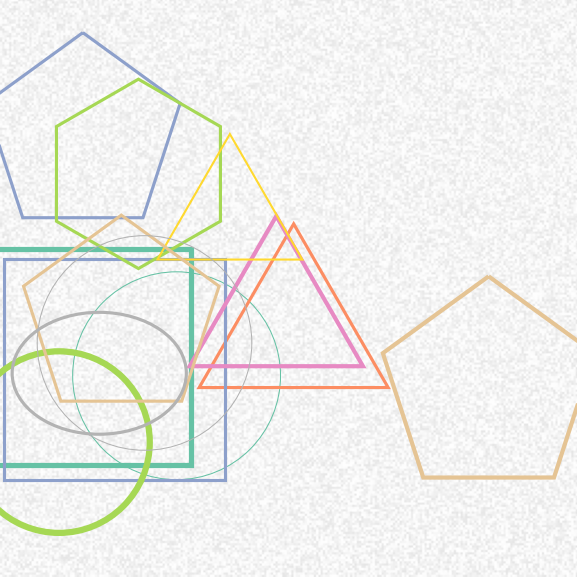[{"shape": "circle", "thickness": 0.5, "radius": 0.9, "center": [0.306, 0.349]}, {"shape": "square", "thickness": 2.5, "radius": 0.93, "center": [0.144, 0.38]}, {"shape": "triangle", "thickness": 1.5, "radius": 0.94, "center": [0.509, 0.423]}, {"shape": "square", "thickness": 1.5, "radius": 0.96, "center": [0.198, 0.36]}, {"shape": "pentagon", "thickness": 1.5, "radius": 0.89, "center": [0.143, 0.765]}, {"shape": "triangle", "thickness": 2, "radius": 0.87, "center": [0.478, 0.452]}, {"shape": "hexagon", "thickness": 1.5, "radius": 0.82, "center": [0.24, 0.698]}, {"shape": "circle", "thickness": 3, "radius": 0.79, "center": [0.102, 0.234]}, {"shape": "triangle", "thickness": 1, "radius": 0.72, "center": [0.398, 0.622]}, {"shape": "pentagon", "thickness": 2, "radius": 0.96, "center": [0.846, 0.328]}, {"shape": "pentagon", "thickness": 1.5, "radius": 0.89, "center": [0.21, 0.449]}, {"shape": "oval", "thickness": 1.5, "radius": 0.75, "center": [0.172, 0.353]}, {"shape": "circle", "thickness": 0.5, "radius": 0.93, "center": [0.25, 0.405]}]